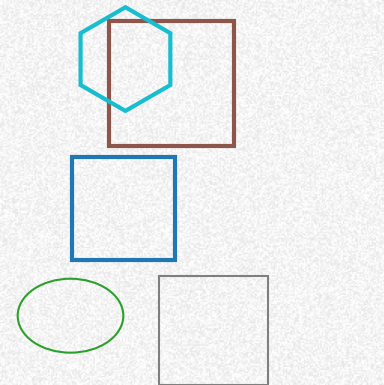[{"shape": "square", "thickness": 3, "radius": 0.67, "center": [0.321, 0.459]}, {"shape": "oval", "thickness": 1.5, "radius": 0.69, "center": [0.183, 0.18]}, {"shape": "square", "thickness": 3, "radius": 0.81, "center": [0.446, 0.783]}, {"shape": "square", "thickness": 1.5, "radius": 0.71, "center": [0.554, 0.141]}, {"shape": "hexagon", "thickness": 3, "radius": 0.67, "center": [0.326, 0.847]}]